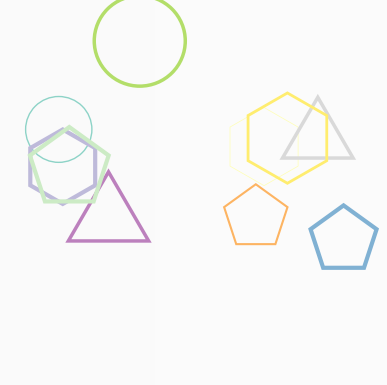[{"shape": "circle", "thickness": 1, "radius": 0.43, "center": [0.152, 0.664]}, {"shape": "hexagon", "thickness": 0.5, "radius": 0.51, "center": [0.681, 0.619]}, {"shape": "hexagon", "thickness": 3, "radius": 0.48, "center": [0.162, 0.567]}, {"shape": "pentagon", "thickness": 3, "radius": 0.45, "center": [0.887, 0.377]}, {"shape": "pentagon", "thickness": 1.5, "radius": 0.43, "center": [0.66, 0.435]}, {"shape": "circle", "thickness": 2.5, "radius": 0.59, "center": [0.361, 0.894]}, {"shape": "triangle", "thickness": 2.5, "radius": 0.53, "center": [0.82, 0.642]}, {"shape": "triangle", "thickness": 2.5, "radius": 0.6, "center": [0.28, 0.434]}, {"shape": "pentagon", "thickness": 3, "radius": 0.53, "center": [0.179, 0.563]}, {"shape": "hexagon", "thickness": 2, "radius": 0.59, "center": [0.742, 0.641]}]